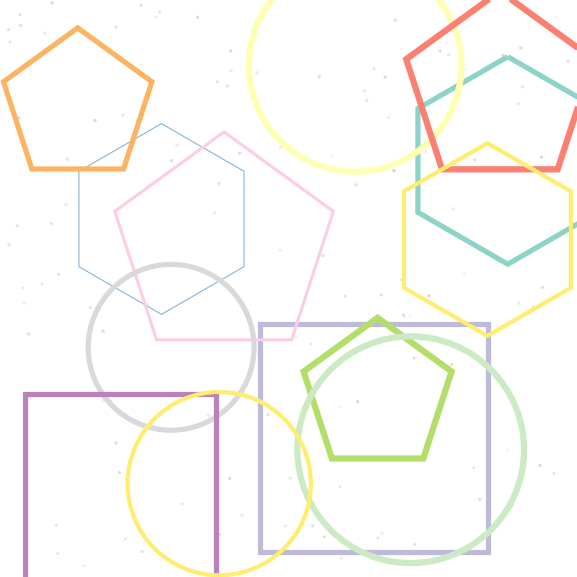[{"shape": "hexagon", "thickness": 2.5, "radius": 0.9, "center": [0.879, 0.721]}, {"shape": "circle", "thickness": 3, "radius": 0.92, "center": [0.615, 0.886]}, {"shape": "square", "thickness": 2.5, "radius": 0.99, "center": [0.648, 0.241]}, {"shape": "pentagon", "thickness": 3, "radius": 0.85, "center": [0.866, 0.844]}, {"shape": "hexagon", "thickness": 0.5, "radius": 0.83, "center": [0.28, 0.62]}, {"shape": "pentagon", "thickness": 2.5, "radius": 0.68, "center": [0.135, 0.816]}, {"shape": "pentagon", "thickness": 3, "radius": 0.67, "center": [0.654, 0.314]}, {"shape": "pentagon", "thickness": 1.5, "radius": 0.99, "center": [0.388, 0.572]}, {"shape": "circle", "thickness": 2.5, "radius": 0.72, "center": [0.296, 0.398]}, {"shape": "square", "thickness": 2.5, "radius": 0.83, "center": [0.209, 0.151]}, {"shape": "circle", "thickness": 3, "radius": 0.98, "center": [0.711, 0.22]}, {"shape": "circle", "thickness": 2, "radius": 0.79, "center": [0.38, 0.162]}, {"shape": "hexagon", "thickness": 2, "radius": 0.83, "center": [0.844, 0.584]}]